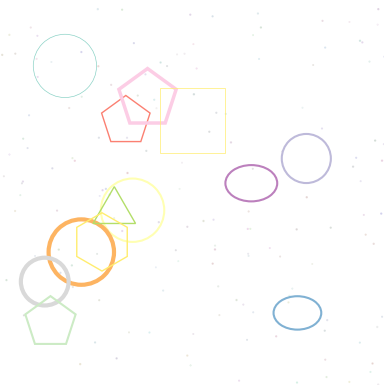[{"shape": "circle", "thickness": 0.5, "radius": 0.41, "center": [0.169, 0.829]}, {"shape": "circle", "thickness": 1.5, "radius": 0.41, "center": [0.344, 0.454]}, {"shape": "circle", "thickness": 1.5, "radius": 0.32, "center": [0.796, 0.588]}, {"shape": "pentagon", "thickness": 1, "radius": 0.33, "center": [0.327, 0.686]}, {"shape": "oval", "thickness": 1.5, "radius": 0.31, "center": [0.772, 0.187]}, {"shape": "circle", "thickness": 3, "radius": 0.42, "center": [0.211, 0.345]}, {"shape": "triangle", "thickness": 1, "radius": 0.32, "center": [0.297, 0.451]}, {"shape": "pentagon", "thickness": 2.5, "radius": 0.39, "center": [0.383, 0.744]}, {"shape": "circle", "thickness": 3, "radius": 0.31, "center": [0.116, 0.269]}, {"shape": "oval", "thickness": 1.5, "radius": 0.34, "center": [0.653, 0.524]}, {"shape": "pentagon", "thickness": 1.5, "radius": 0.34, "center": [0.131, 0.162]}, {"shape": "hexagon", "thickness": 1, "radius": 0.38, "center": [0.265, 0.372]}, {"shape": "square", "thickness": 0.5, "radius": 0.42, "center": [0.5, 0.687]}]